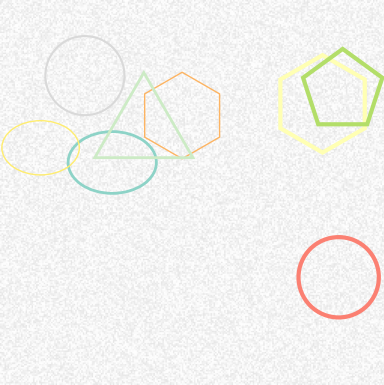[{"shape": "oval", "thickness": 2, "radius": 0.57, "center": [0.292, 0.578]}, {"shape": "hexagon", "thickness": 3, "radius": 0.63, "center": [0.838, 0.73]}, {"shape": "circle", "thickness": 3, "radius": 0.52, "center": [0.88, 0.28]}, {"shape": "hexagon", "thickness": 1, "radius": 0.56, "center": [0.473, 0.7]}, {"shape": "pentagon", "thickness": 3, "radius": 0.54, "center": [0.89, 0.765]}, {"shape": "circle", "thickness": 1.5, "radius": 0.51, "center": [0.221, 0.804]}, {"shape": "triangle", "thickness": 2, "radius": 0.74, "center": [0.374, 0.664]}, {"shape": "oval", "thickness": 1, "radius": 0.5, "center": [0.105, 0.616]}]